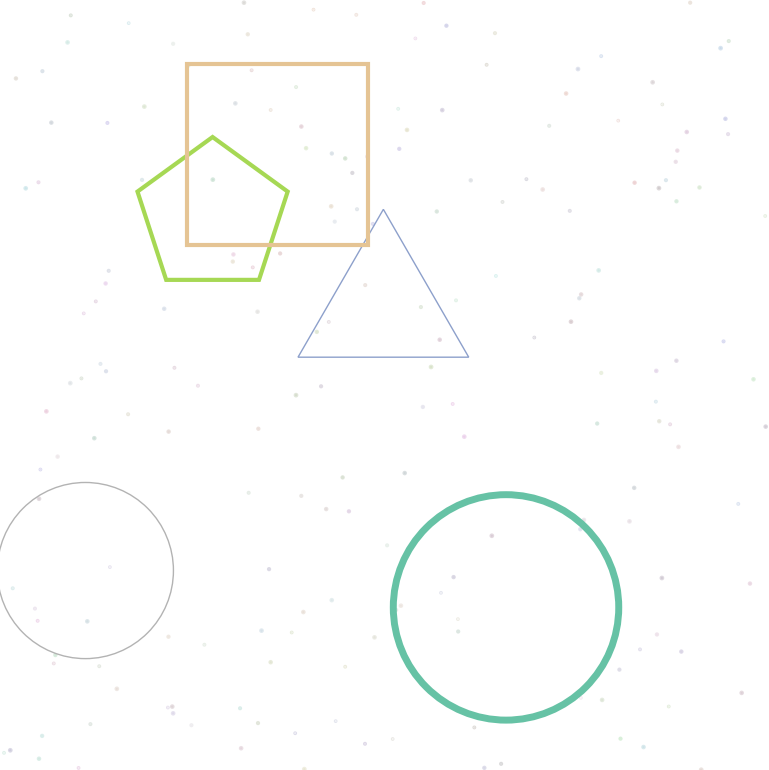[{"shape": "circle", "thickness": 2.5, "radius": 0.73, "center": [0.657, 0.211]}, {"shape": "triangle", "thickness": 0.5, "radius": 0.64, "center": [0.498, 0.6]}, {"shape": "pentagon", "thickness": 1.5, "radius": 0.51, "center": [0.276, 0.719]}, {"shape": "square", "thickness": 1.5, "radius": 0.59, "center": [0.36, 0.799]}, {"shape": "circle", "thickness": 0.5, "radius": 0.57, "center": [0.111, 0.259]}]